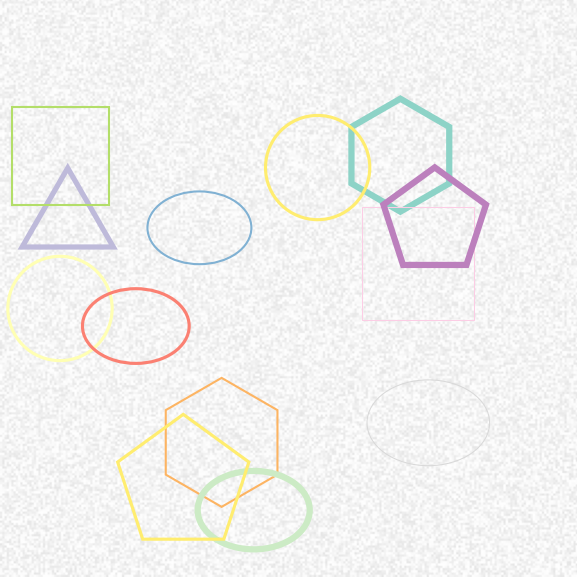[{"shape": "hexagon", "thickness": 3, "radius": 0.49, "center": [0.693, 0.73]}, {"shape": "circle", "thickness": 1.5, "radius": 0.45, "center": [0.104, 0.465]}, {"shape": "triangle", "thickness": 2.5, "radius": 0.46, "center": [0.117, 0.617]}, {"shape": "oval", "thickness": 1.5, "radius": 0.46, "center": [0.235, 0.435]}, {"shape": "oval", "thickness": 1, "radius": 0.45, "center": [0.345, 0.605]}, {"shape": "hexagon", "thickness": 1, "radius": 0.56, "center": [0.384, 0.233]}, {"shape": "square", "thickness": 1, "radius": 0.42, "center": [0.105, 0.729]}, {"shape": "square", "thickness": 0.5, "radius": 0.49, "center": [0.724, 0.543]}, {"shape": "oval", "thickness": 0.5, "radius": 0.53, "center": [0.742, 0.267]}, {"shape": "pentagon", "thickness": 3, "radius": 0.47, "center": [0.753, 0.616]}, {"shape": "oval", "thickness": 3, "radius": 0.48, "center": [0.439, 0.116]}, {"shape": "circle", "thickness": 1.5, "radius": 0.45, "center": [0.55, 0.709]}, {"shape": "pentagon", "thickness": 1.5, "radius": 0.6, "center": [0.317, 0.162]}]